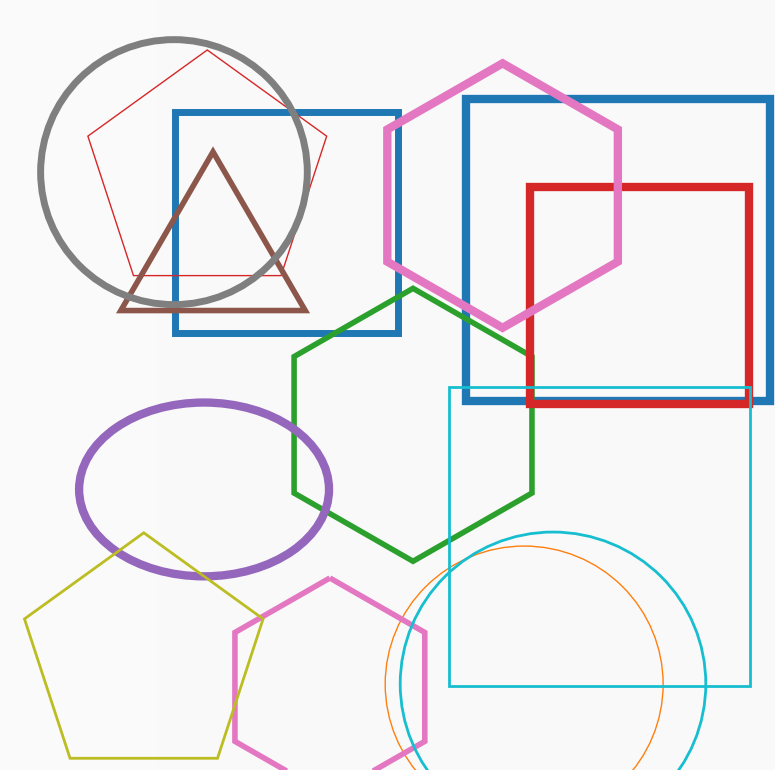[{"shape": "square", "thickness": 3, "radius": 0.98, "center": [0.797, 0.675]}, {"shape": "square", "thickness": 2.5, "radius": 0.72, "center": [0.369, 0.711]}, {"shape": "circle", "thickness": 0.5, "radius": 0.9, "center": [0.676, 0.112]}, {"shape": "hexagon", "thickness": 2, "radius": 0.89, "center": [0.533, 0.448]}, {"shape": "square", "thickness": 3, "radius": 0.7, "center": [0.825, 0.616]}, {"shape": "pentagon", "thickness": 0.5, "radius": 0.81, "center": [0.267, 0.773]}, {"shape": "oval", "thickness": 3, "radius": 0.81, "center": [0.263, 0.364]}, {"shape": "triangle", "thickness": 2, "radius": 0.69, "center": [0.275, 0.665]}, {"shape": "hexagon", "thickness": 2, "radius": 0.71, "center": [0.426, 0.108]}, {"shape": "hexagon", "thickness": 3, "radius": 0.86, "center": [0.649, 0.746]}, {"shape": "circle", "thickness": 2.5, "radius": 0.86, "center": [0.224, 0.776]}, {"shape": "pentagon", "thickness": 1, "radius": 0.81, "center": [0.186, 0.146]}, {"shape": "circle", "thickness": 1, "radius": 0.99, "center": [0.714, 0.112]}, {"shape": "square", "thickness": 1, "radius": 0.97, "center": [0.774, 0.303]}]